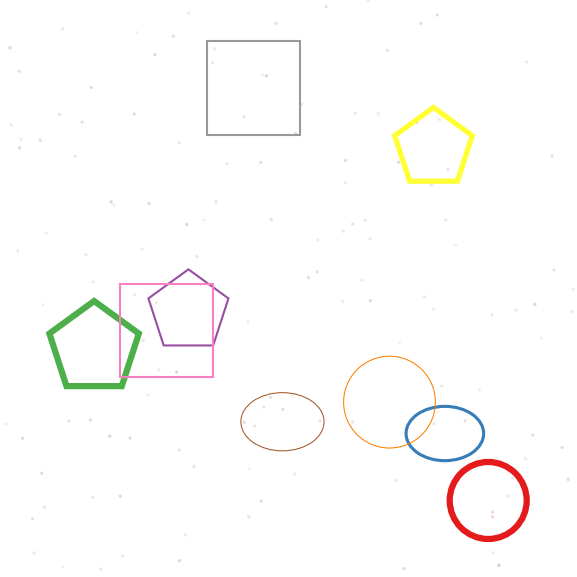[{"shape": "circle", "thickness": 3, "radius": 0.33, "center": [0.845, 0.132]}, {"shape": "oval", "thickness": 1.5, "radius": 0.34, "center": [0.77, 0.248]}, {"shape": "pentagon", "thickness": 3, "radius": 0.41, "center": [0.163, 0.396]}, {"shape": "pentagon", "thickness": 1, "radius": 0.36, "center": [0.326, 0.46]}, {"shape": "circle", "thickness": 0.5, "radius": 0.4, "center": [0.674, 0.303]}, {"shape": "pentagon", "thickness": 2.5, "radius": 0.35, "center": [0.751, 0.742]}, {"shape": "oval", "thickness": 0.5, "radius": 0.36, "center": [0.489, 0.269]}, {"shape": "square", "thickness": 1, "radius": 0.4, "center": [0.289, 0.427]}, {"shape": "square", "thickness": 1, "radius": 0.4, "center": [0.439, 0.847]}]